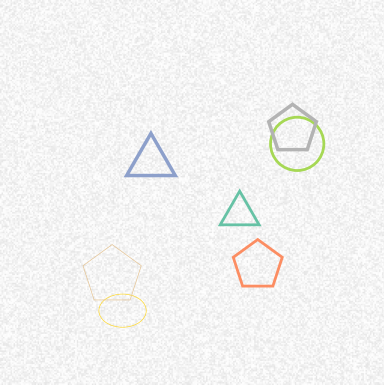[{"shape": "triangle", "thickness": 2, "radius": 0.29, "center": [0.623, 0.445]}, {"shape": "pentagon", "thickness": 2, "radius": 0.33, "center": [0.669, 0.311]}, {"shape": "triangle", "thickness": 2.5, "radius": 0.36, "center": [0.392, 0.581]}, {"shape": "circle", "thickness": 2, "radius": 0.35, "center": [0.772, 0.626]}, {"shape": "oval", "thickness": 0.5, "radius": 0.31, "center": [0.318, 0.193]}, {"shape": "pentagon", "thickness": 0.5, "radius": 0.4, "center": [0.291, 0.285]}, {"shape": "pentagon", "thickness": 2.5, "radius": 0.33, "center": [0.76, 0.664]}]